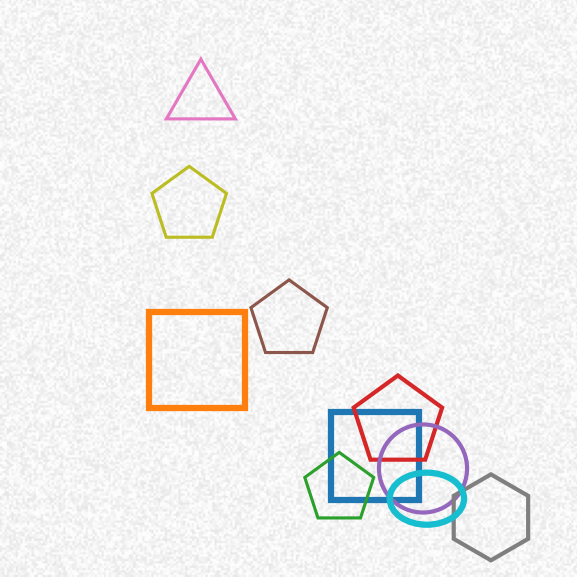[{"shape": "square", "thickness": 3, "radius": 0.38, "center": [0.649, 0.21]}, {"shape": "square", "thickness": 3, "radius": 0.42, "center": [0.34, 0.376]}, {"shape": "pentagon", "thickness": 1.5, "radius": 0.31, "center": [0.587, 0.153]}, {"shape": "pentagon", "thickness": 2, "radius": 0.4, "center": [0.689, 0.268]}, {"shape": "circle", "thickness": 2, "radius": 0.38, "center": [0.732, 0.188]}, {"shape": "pentagon", "thickness": 1.5, "radius": 0.35, "center": [0.501, 0.445]}, {"shape": "triangle", "thickness": 1.5, "radius": 0.34, "center": [0.348, 0.828]}, {"shape": "hexagon", "thickness": 2, "radius": 0.37, "center": [0.85, 0.103]}, {"shape": "pentagon", "thickness": 1.5, "radius": 0.34, "center": [0.328, 0.643]}, {"shape": "oval", "thickness": 3, "radius": 0.32, "center": [0.739, 0.136]}]